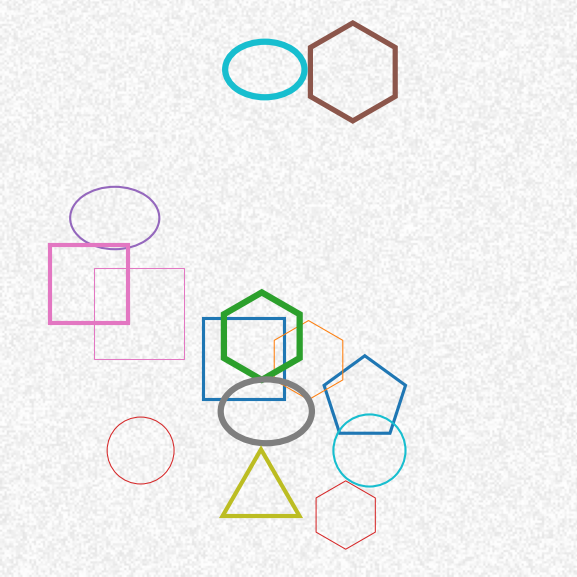[{"shape": "pentagon", "thickness": 1.5, "radius": 0.37, "center": [0.632, 0.309]}, {"shape": "square", "thickness": 1.5, "radius": 0.35, "center": [0.421, 0.379]}, {"shape": "hexagon", "thickness": 0.5, "radius": 0.34, "center": [0.534, 0.376]}, {"shape": "hexagon", "thickness": 3, "radius": 0.38, "center": [0.453, 0.417]}, {"shape": "circle", "thickness": 0.5, "radius": 0.29, "center": [0.243, 0.219]}, {"shape": "hexagon", "thickness": 0.5, "radius": 0.3, "center": [0.599, 0.107]}, {"shape": "oval", "thickness": 1, "radius": 0.39, "center": [0.199, 0.622]}, {"shape": "hexagon", "thickness": 2.5, "radius": 0.42, "center": [0.611, 0.875]}, {"shape": "square", "thickness": 0.5, "radius": 0.39, "center": [0.241, 0.456]}, {"shape": "square", "thickness": 2, "radius": 0.34, "center": [0.154, 0.508]}, {"shape": "oval", "thickness": 3, "radius": 0.39, "center": [0.461, 0.287]}, {"shape": "triangle", "thickness": 2, "radius": 0.38, "center": [0.452, 0.144]}, {"shape": "circle", "thickness": 1, "radius": 0.31, "center": [0.64, 0.219]}, {"shape": "oval", "thickness": 3, "radius": 0.34, "center": [0.459, 0.879]}]